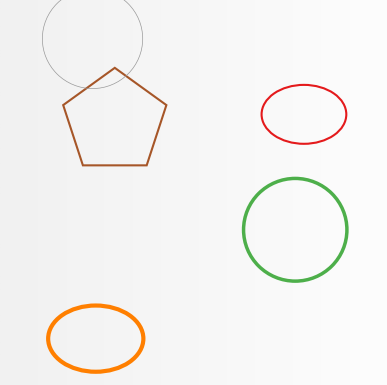[{"shape": "oval", "thickness": 1.5, "radius": 0.55, "center": [0.784, 0.703]}, {"shape": "circle", "thickness": 2.5, "radius": 0.67, "center": [0.762, 0.403]}, {"shape": "oval", "thickness": 3, "radius": 0.61, "center": [0.247, 0.12]}, {"shape": "pentagon", "thickness": 1.5, "radius": 0.7, "center": [0.296, 0.684]}, {"shape": "circle", "thickness": 0.5, "radius": 0.65, "center": [0.239, 0.899]}]